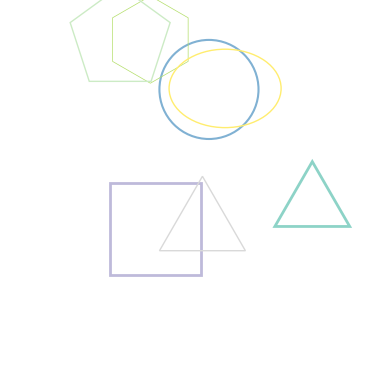[{"shape": "triangle", "thickness": 2, "radius": 0.56, "center": [0.811, 0.468]}, {"shape": "square", "thickness": 2, "radius": 0.6, "center": [0.404, 0.404]}, {"shape": "circle", "thickness": 1.5, "radius": 0.64, "center": [0.543, 0.768]}, {"shape": "hexagon", "thickness": 0.5, "radius": 0.57, "center": [0.391, 0.897]}, {"shape": "triangle", "thickness": 1, "radius": 0.64, "center": [0.526, 0.413]}, {"shape": "pentagon", "thickness": 1, "radius": 0.68, "center": [0.312, 0.899]}, {"shape": "oval", "thickness": 1, "radius": 0.73, "center": [0.585, 0.77]}]